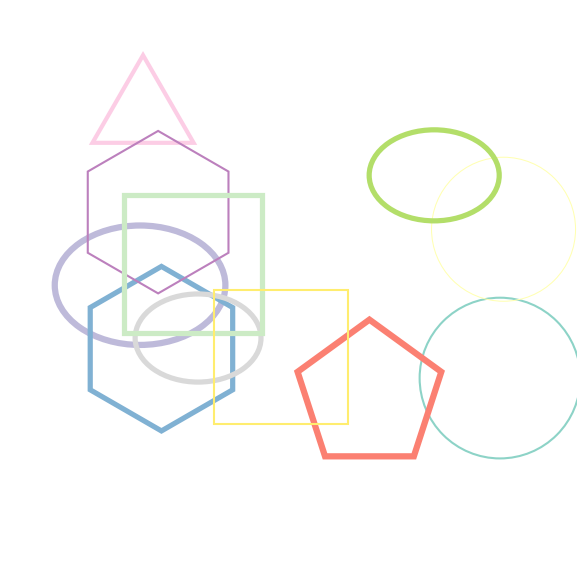[{"shape": "circle", "thickness": 1, "radius": 0.7, "center": [0.866, 0.344]}, {"shape": "circle", "thickness": 0.5, "radius": 0.62, "center": [0.872, 0.602]}, {"shape": "oval", "thickness": 3, "radius": 0.74, "center": [0.243, 0.505]}, {"shape": "pentagon", "thickness": 3, "radius": 0.65, "center": [0.64, 0.315]}, {"shape": "hexagon", "thickness": 2.5, "radius": 0.71, "center": [0.28, 0.395]}, {"shape": "oval", "thickness": 2.5, "radius": 0.56, "center": [0.752, 0.696]}, {"shape": "triangle", "thickness": 2, "radius": 0.51, "center": [0.248, 0.802]}, {"shape": "oval", "thickness": 2.5, "radius": 0.54, "center": [0.343, 0.414]}, {"shape": "hexagon", "thickness": 1, "radius": 0.7, "center": [0.274, 0.632]}, {"shape": "square", "thickness": 2.5, "radius": 0.6, "center": [0.334, 0.542]}, {"shape": "square", "thickness": 1, "radius": 0.58, "center": [0.487, 0.38]}]